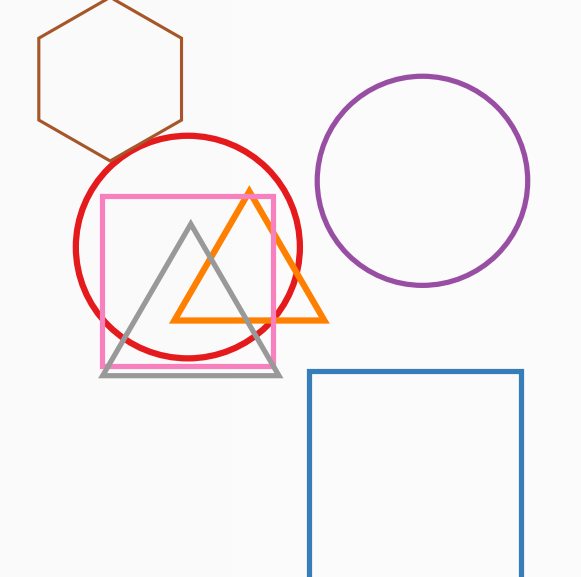[{"shape": "circle", "thickness": 3, "radius": 0.96, "center": [0.323, 0.571]}, {"shape": "square", "thickness": 2.5, "radius": 0.91, "center": [0.714, 0.174]}, {"shape": "circle", "thickness": 2.5, "radius": 0.91, "center": [0.727, 0.686]}, {"shape": "triangle", "thickness": 3, "radius": 0.74, "center": [0.429, 0.519]}, {"shape": "hexagon", "thickness": 1.5, "radius": 0.71, "center": [0.19, 0.862]}, {"shape": "square", "thickness": 2.5, "radius": 0.74, "center": [0.323, 0.513]}, {"shape": "triangle", "thickness": 2.5, "radius": 0.88, "center": [0.328, 0.436]}]